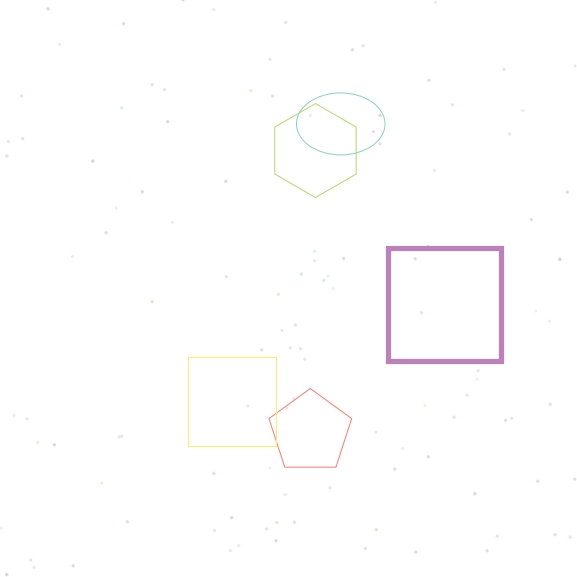[{"shape": "oval", "thickness": 0.5, "radius": 0.38, "center": [0.59, 0.785]}, {"shape": "pentagon", "thickness": 0.5, "radius": 0.38, "center": [0.537, 0.251]}, {"shape": "hexagon", "thickness": 0.5, "radius": 0.41, "center": [0.546, 0.738]}, {"shape": "square", "thickness": 2.5, "radius": 0.49, "center": [0.769, 0.473]}, {"shape": "square", "thickness": 0.5, "radius": 0.38, "center": [0.402, 0.304]}]